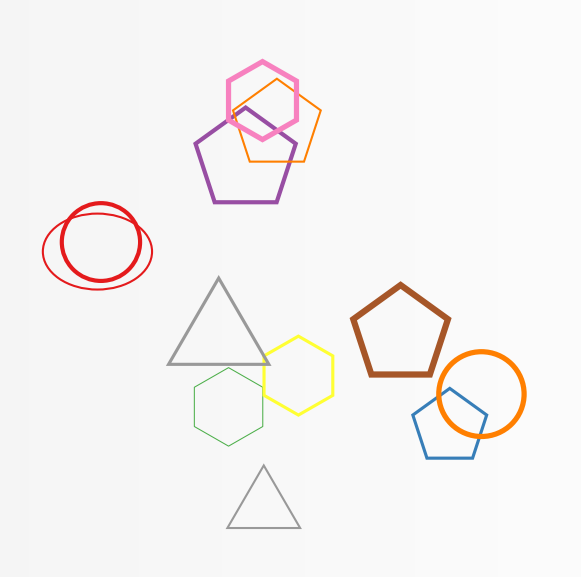[{"shape": "oval", "thickness": 1, "radius": 0.47, "center": [0.168, 0.564]}, {"shape": "circle", "thickness": 2, "radius": 0.34, "center": [0.174, 0.58]}, {"shape": "pentagon", "thickness": 1.5, "radius": 0.33, "center": [0.774, 0.26]}, {"shape": "hexagon", "thickness": 0.5, "radius": 0.34, "center": [0.393, 0.295]}, {"shape": "pentagon", "thickness": 2, "radius": 0.45, "center": [0.423, 0.722]}, {"shape": "pentagon", "thickness": 1, "radius": 0.4, "center": [0.476, 0.783]}, {"shape": "circle", "thickness": 2.5, "radius": 0.37, "center": [0.828, 0.317]}, {"shape": "hexagon", "thickness": 1.5, "radius": 0.34, "center": [0.513, 0.349]}, {"shape": "pentagon", "thickness": 3, "radius": 0.43, "center": [0.689, 0.42]}, {"shape": "hexagon", "thickness": 2.5, "radius": 0.34, "center": [0.452, 0.825]}, {"shape": "triangle", "thickness": 1.5, "radius": 0.5, "center": [0.376, 0.418]}, {"shape": "triangle", "thickness": 1, "radius": 0.36, "center": [0.454, 0.121]}]